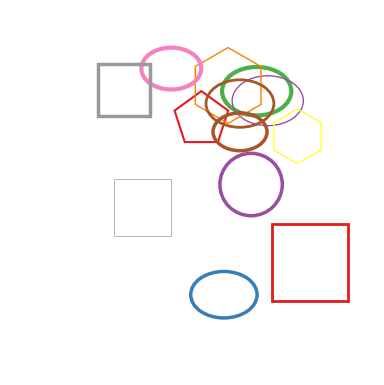[{"shape": "square", "thickness": 2, "radius": 0.5, "center": [0.805, 0.318]}, {"shape": "pentagon", "thickness": 1.5, "radius": 0.37, "center": [0.523, 0.69]}, {"shape": "oval", "thickness": 2.5, "radius": 0.43, "center": [0.582, 0.235]}, {"shape": "oval", "thickness": 3, "radius": 0.45, "center": [0.667, 0.763]}, {"shape": "oval", "thickness": 1, "radius": 0.46, "center": [0.696, 0.738]}, {"shape": "circle", "thickness": 2.5, "radius": 0.41, "center": [0.652, 0.521]}, {"shape": "hexagon", "thickness": 1, "radius": 0.49, "center": [0.592, 0.778]}, {"shape": "hexagon", "thickness": 1, "radius": 0.35, "center": [0.773, 0.646]}, {"shape": "oval", "thickness": 2.5, "radius": 0.35, "center": [0.623, 0.658]}, {"shape": "oval", "thickness": 2, "radius": 0.44, "center": [0.623, 0.731]}, {"shape": "oval", "thickness": 3, "radius": 0.39, "center": [0.445, 0.822]}, {"shape": "square", "thickness": 2.5, "radius": 0.34, "center": [0.322, 0.767]}, {"shape": "square", "thickness": 0.5, "radius": 0.37, "center": [0.371, 0.461]}]